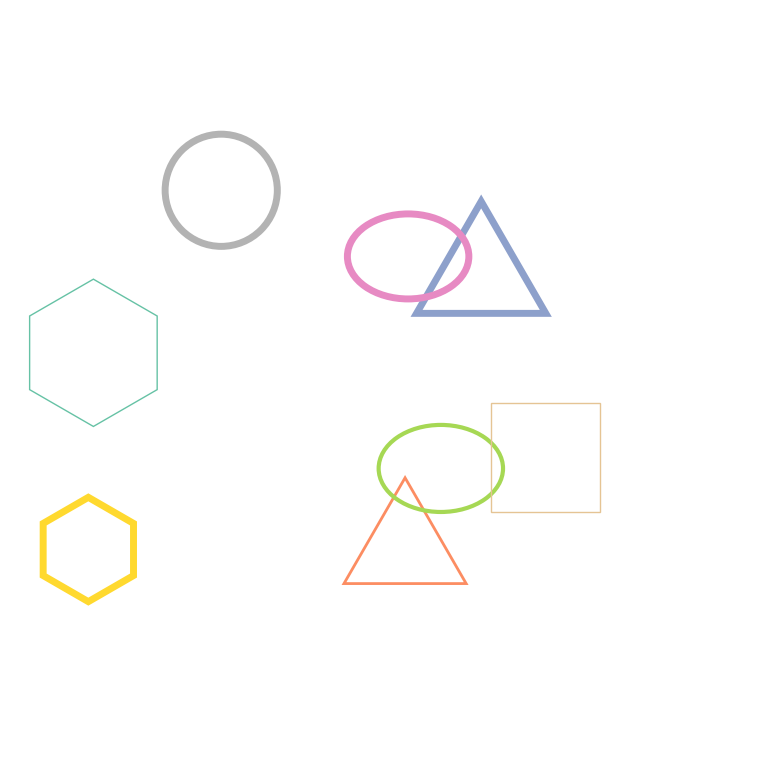[{"shape": "hexagon", "thickness": 0.5, "radius": 0.48, "center": [0.121, 0.542]}, {"shape": "triangle", "thickness": 1, "radius": 0.46, "center": [0.526, 0.288]}, {"shape": "triangle", "thickness": 2.5, "radius": 0.48, "center": [0.625, 0.641]}, {"shape": "oval", "thickness": 2.5, "radius": 0.39, "center": [0.53, 0.667]}, {"shape": "oval", "thickness": 1.5, "radius": 0.4, "center": [0.573, 0.392]}, {"shape": "hexagon", "thickness": 2.5, "radius": 0.34, "center": [0.115, 0.286]}, {"shape": "square", "thickness": 0.5, "radius": 0.35, "center": [0.708, 0.406]}, {"shape": "circle", "thickness": 2.5, "radius": 0.36, "center": [0.287, 0.753]}]